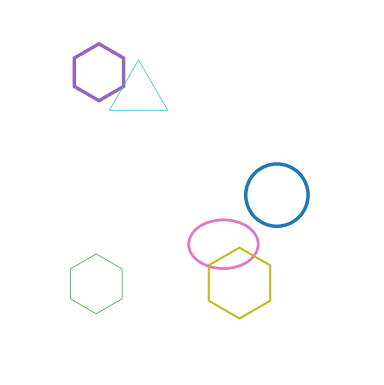[{"shape": "circle", "thickness": 2.5, "radius": 0.4, "center": [0.719, 0.493]}, {"shape": "hexagon", "thickness": 0.5, "radius": 0.39, "center": [0.25, 0.263]}, {"shape": "hexagon", "thickness": 2.5, "radius": 0.37, "center": [0.257, 0.812]}, {"shape": "oval", "thickness": 2, "radius": 0.45, "center": [0.58, 0.366]}, {"shape": "hexagon", "thickness": 1.5, "radius": 0.46, "center": [0.622, 0.265]}, {"shape": "triangle", "thickness": 0.5, "radius": 0.44, "center": [0.36, 0.757]}]